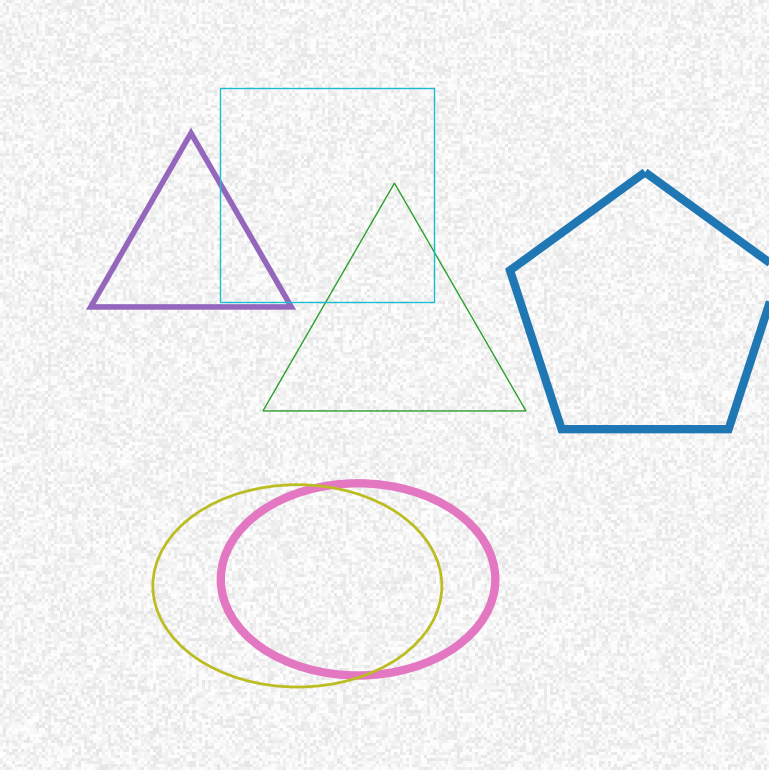[{"shape": "pentagon", "thickness": 3, "radius": 0.92, "center": [0.838, 0.592]}, {"shape": "triangle", "thickness": 0.5, "radius": 0.99, "center": [0.512, 0.565]}, {"shape": "triangle", "thickness": 2, "radius": 0.75, "center": [0.248, 0.677]}, {"shape": "oval", "thickness": 3, "radius": 0.89, "center": [0.465, 0.248]}, {"shape": "oval", "thickness": 1, "radius": 0.94, "center": [0.386, 0.239]}, {"shape": "square", "thickness": 0.5, "radius": 0.69, "center": [0.425, 0.747]}]